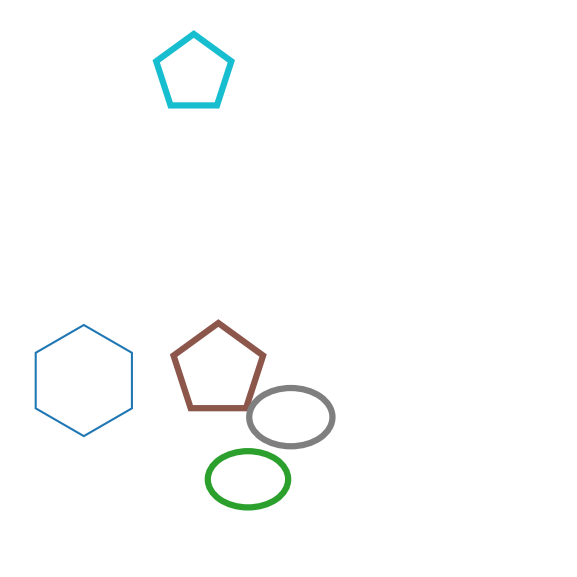[{"shape": "hexagon", "thickness": 1, "radius": 0.48, "center": [0.145, 0.34]}, {"shape": "oval", "thickness": 3, "radius": 0.35, "center": [0.429, 0.169]}, {"shape": "pentagon", "thickness": 3, "radius": 0.41, "center": [0.378, 0.358]}, {"shape": "oval", "thickness": 3, "radius": 0.36, "center": [0.504, 0.277]}, {"shape": "pentagon", "thickness": 3, "radius": 0.34, "center": [0.336, 0.872]}]